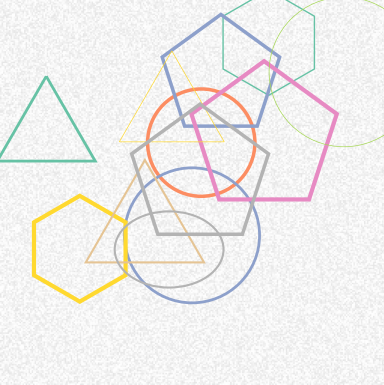[{"shape": "triangle", "thickness": 2, "radius": 0.73, "center": [0.12, 0.655]}, {"shape": "hexagon", "thickness": 1, "radius": 0.68, "center": [0.698, 0.889]}, {"shape": "circle", "thickness": 2.5, "radius": 0.7, "center": [0.523, 0.63]}, {"shape": "pentagon", "thickness": 2.5, "radius": 0.8, "center": [0.574, 0.802]}, {"shape": "circle", "thickness": 2, "radius": 0.88, "center": [0.499, 0.389]}, {"shape": "pentagon", "thickness": 3, "radius": 0.99, "center": [0.686, 0.643]}, {"shape": "circle", "thickness": 0.5, "radius": 0.97, "center": [0.893, 0.813]}, {"shape": "hexagon", "thickness": 3, "radius": 0.69, "center": [0.207, 0.354]}, {"shape": "triangle", "thickness": 0.5, "radius": 0.79, "center": [0.446, 0.71]}, {"shape": "triangle", "thickness": 1.5, "radius": 0.89, "center": [0.376, 0.407]}, {"shape": "pentagon", "thickness": 2.5, "radius": 0.93, "center": [0.52, 0.543]}, {"shape": "oval", "thickness": 1.5, "radius": 0.71, "center": [0.439, 0.352]}]